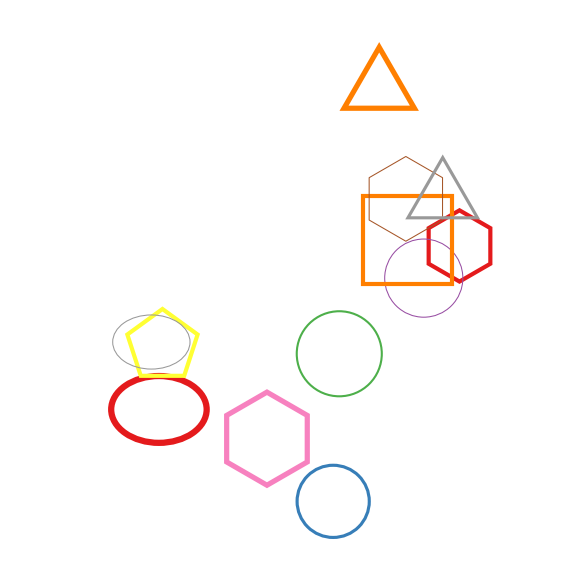[{"shape": "hexagon", "thickness": 2, "radius": 0.31, "center": [0.796, 0.573]}, {"shape": "oval", "thickness": 3, "radius": 0.41, "center": [0.275, 0.29]}, {"shape": "circle", "thickness": 1.5, "radius": 0.31, "center": [0.577, 0.131]}, {"shape": "circle", "thickness": 1, "radius": 0.37, "center": [0.587, 0.387]}, {"shape": "circle", "thickness": 0.5, "radius": 0.34, "center": [0.734, 0.518]}, {"shape": "triangle", "thickness": 2.5, "radius": 0.35, "center": [0.657, 0.847]}, {"shape": "square", "thickness": 2, "radius": 0.38, "center": [0.706, 0.584]}, {"shape": "pentagon", "thickness": 2, "radius": 0.32, "center": [0.281, 0.4]}, {"shape": "hexagon", "thickness": 0.5, "radius": 0.37, "center": [0.703, 0.655]}, {"shape": "hexagon", "thickness": 2.5, "radius": 0.4, "center": [0.462, 0.24]}, {"shape": "oval", "thickness": 0.5, "radius": 0.33, "center": [0.262, 0.407]}, {"shape": "triangle", "thickness": 1.5, "radius": 0.35, "center": [0.767, 0.657]}]